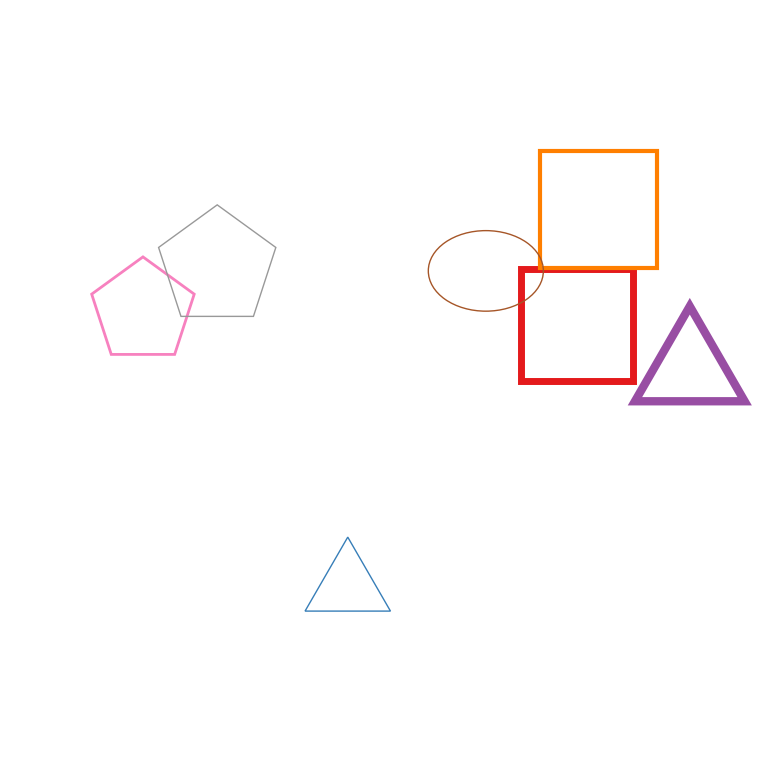[{"shape": "square", "thickness": 2.5, "radius": 0.36, "center": [0.749, 0.578]}, {"shape": "triangle", "thickness": 0.5, "radius": 0.32, "center": [0.452, 0.238]}, {"shape": "triangle", "thickness": 3, "radius": 0.41, "center": [0.896, 0.52]}, {"shape": "square", "thickness": 1.5, "radius": 0.38, "center": [0.777, 0.728]}, {"shape": "oval", "thickness": 0.5, "radius": 0.37, "center": [0.631, 0.648]}, {"shape": "pentagon", "thickness": 1, "radius": 0.35, "center": [0.186, 0.596]}, {"shape": "pentagon", "thickness": 0.5, "radius": 0.4, "center": [0.282, 0.654]}]